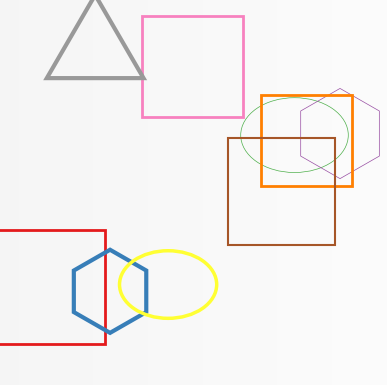[{"shape": "square", "thickness": 2, "radius": 0.74, "center": [0.124, 0.254]}, {"shape": "hexagon", "thickness": 3, "radius": 0.54, "center": [0.284, 0.243]}, {"shape": "oval", "thickness": 0.5, "radius": 0.69, "center": [0.76, 0.649]}, {"shape": "hexagon", "thickness": 0.5, "radius": 0.59, "center": [0.877, 0.653]}, {"shape": "square", "thickness": 2, "radius": 0.59, "center": [0.791, 0.635]}, {"shape": "oval", "thickness": 2.5, "radius": 0.63, "center": [0.434, 0.261]}, {"shape": "square", "thickness": 1.5, "radius": 0.69, "center": [0.727, 0.502]}, {"shape": "square", "thickness": 2, "radius": 0.66, "center": [0.497, 0.828]}, {"shape": "triangle", "thickness": 3, "radius": 0.72, "center": [0.246, 0.869]}]